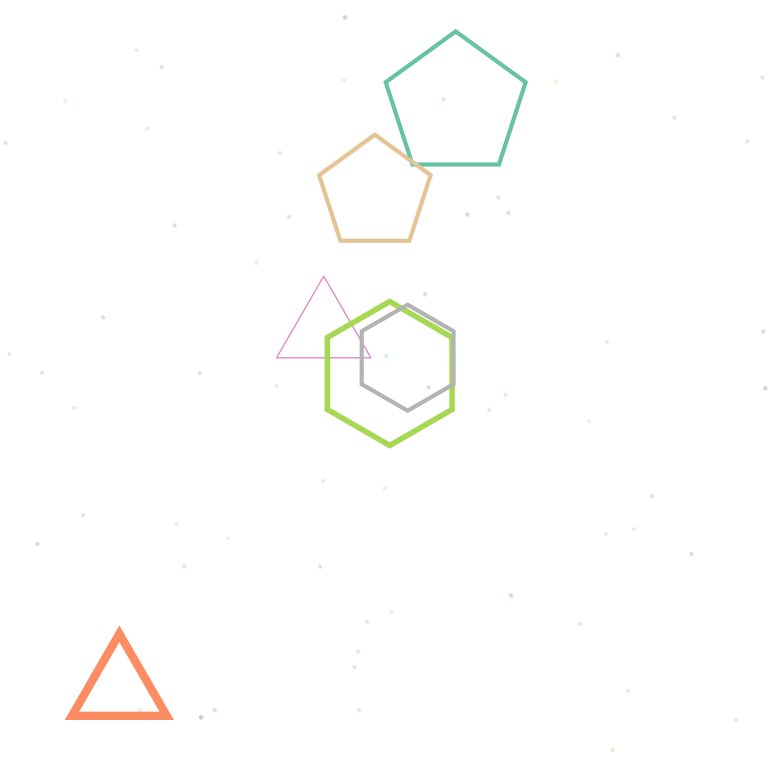[{"shape": "pentagon", "thickness": 1.5, "radius": 0.48, "center": [0.592, 0.864]}, {"shape": "triangle", "thickness": 3, "radius": 0.36, "center": [0.155, 0.106]}, {"shape": "triangle", "thickness": 0.5, "radius": 0.35, "center": [0.42, 0.571]}, {"shape": "hexagon", "thickness": 2, "radius": 0.47, "center": [0.506, 0.515]}, {"shape": "pentagon", "thickness": 1.5, "radius": 0.38, "center": [0.487, 0.749]}, {"shape": "hexagon", "thickness": 1.5, "radius": 0.34, "center": [0.529, 0.535]}]